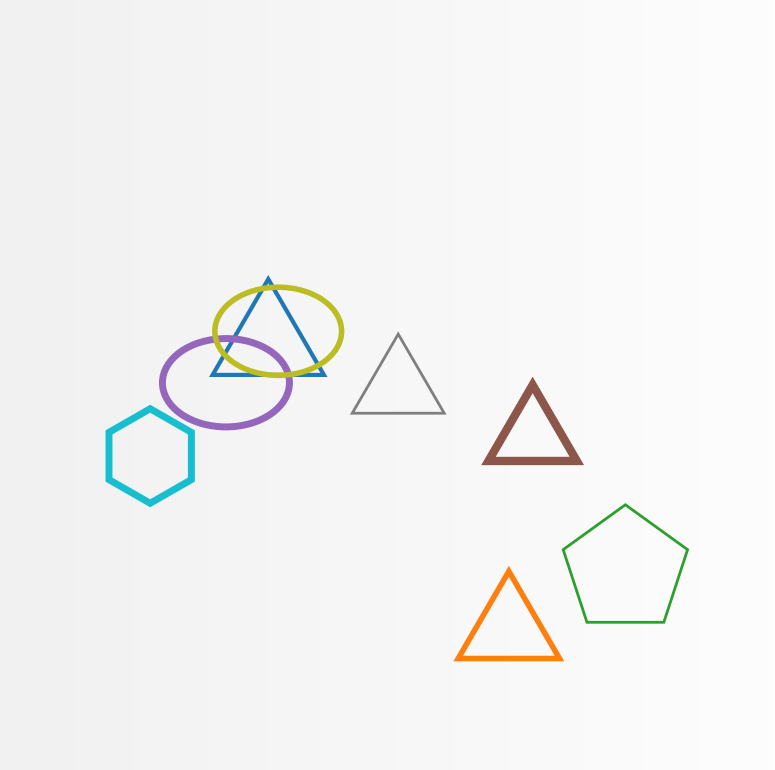[{"shape": "triangle", "thickness": 1.5, "radius": 0.41, "center": [0.346, 0.555]}, {"shape": "triangle", "thickness": 2, "radius": 0.38, "center": [0.657, 0.183]}, {"shape": "pentagon", "thickness": 1, "radius": 0.42, "center": [0.807, 0.26]}, {"shape": "oval", "thickness": 2.5, "radius": 0.41, "center": [0.292, 0.503]}, {"shape": "triangle", "thickness": 3, "radius": 0.33, "center": [0.687, 0.434]}, {"shape": "triangle", "thickness": 1, "radius": 0.34, "center": [0.514, 0.498]}, {"shape": "oval", "thickness": 2, "radius": 0.41, "center": [0.359, 0.57]}, {"shape": "hexagon", "thickness": 2.5, "radius": 0.31, "center": [0.194, 0.408]}]